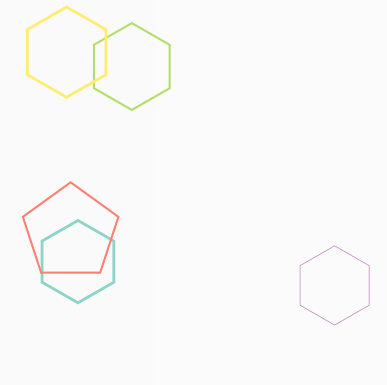[{"shape": "hexagon", "thickness": 2, "radius": 0.53, "center": [0.201, 0.32]}, {"shape": "pentagon", "thickness": 1.5, "radius": 0.65, "center": [0.182, 0.397]}, {"shape": "hexagon", "thickness": 1.5, "radius": 0.56, "center": [0.34, 0.827]}, {"shape": "hexagon", "thickness": 0.5, "radius": 0.51, "center": [0.864, 0.259]}, {"shape": "hexagon", "thickness": 2, "radius": 0.59, "center": [0.172, 0.865]}]